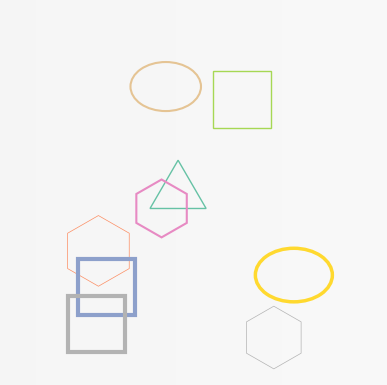[{"shape": "triangle", "thickness": 1, "radius": 0.42, "center": [0.46, 0.5]}, {"shape": "hexagon", "thickness": 0.5, "radius": 0.46, "center": [0.254, 0.348]}, {"shape": "square", "thickness": 3, "radius": 0.37, "center": [0.276, 0.254]}, {"shape": "hexagon", "thickness": 1.5, "radius": 0.38, "center": [0.417, 0.459]}, {"shape": "square", "thickness": 1, "radius": 0.37, "center": [0.625, 0.741]}, {"shape": "oval", "thickness": 2.5, "radius": 0.5, "center": [0.758, 0.286]}, {"shape": "oval", "thickness": 1.5, "radius": 0.45, "center": [0.428, 0.775]}, {"shape": "hexagon", "thickness": 0.5, "radius": 0.41, "center": [0.707, 0.123]}, {"shape": "square", "thickness": 3, "radius": 0.37, "center": [0.25, 0.158]}]